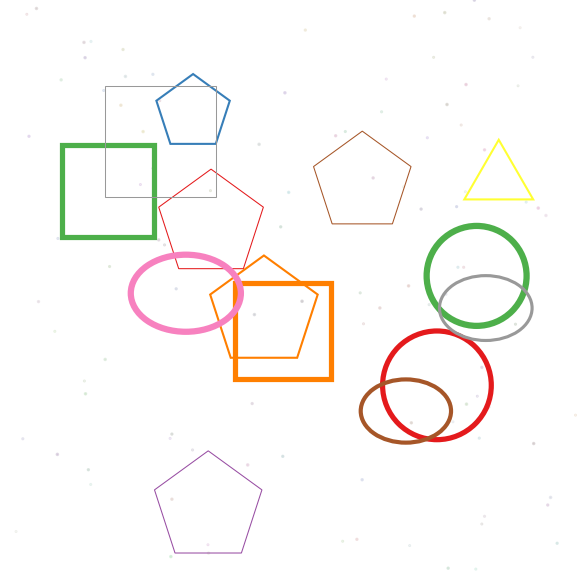[{"shape": "circle", "thickness": 2.5, "radius": 0.47, "center": [0.757, 0.332]}, {"shape": "pentagon", "thickness": 0.5, "radius": 0.48, "center": [0.365, 0.611]}, {"shape": "pentagon", "thickness": 1, "radius": 0.33, "center": [0.334, 0.804]}, {"shape": "square", "thickness": 2.5, "radius": 0.4, "center": [0.186, 0.669]}, {"shape": "circle", "thickness": 3, "radius": 0.43, "center": [0.825, 0.521]}, {"shape": "pentagon", "thickness": 0.5, "radius": 0.49, "center": [0.361, 0.121]}, {"shape": "square", "thickness": 2.5, "radius": 0.41, "center": [0.49, 0.426]}, {"shape": "pentagon", "thickness": 1, "radius": 0.49, "center": [0.457, 0.459]}, {"shape": "triangle", "thickness": 1, "radius": 0.34, "center": [0.864, 0.688]}, {"shape": "oval", "thickness": 2, "radius": 0.39, "center": [0.703, 0.287]}, {"shape": "pentagon", "thickness": 0.5, "radius": 0.44, "center": [0.627, 0.683]}, {"shape": "oval", "thickness": 3, "radius": 0.48, "center": [0.322, 0.491]}, {"shape": "square", "thickness": 0.5, "radius": 0.48, "center": [0.278, 0.754]}, {"shape": "oval", "thickness": 1.5, "radius": 0.4, "center": [0.841, 0.466]}]